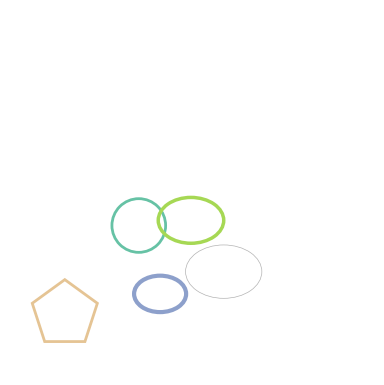[{"shape": "circle", "thickness": 2, "radius": 0.35, "center": [0.36, 0.414]}, {"shape": "oval", "thickness": 3, "radius": 0.34, "center": [0.416, 0.237]}, {"shape": "oval", "thickness": 2.5, "radius": 0.43, "center": [0.496, 0.428]}, {"shape": "pentagon", "thickness": 2, "radius": 0.44, "center": [0.168, 0.185]}, {"shape": "oval", "thickness": 0.5, "radius": 0.5, "center": [0.581, 0.294]}]